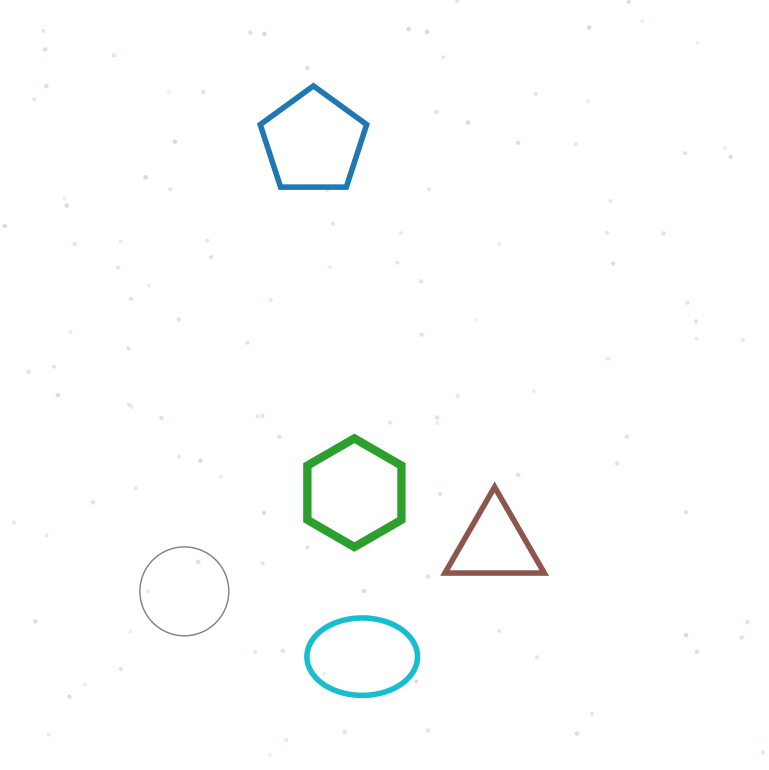[{"shape": "pentagon", "thickness": 2, "radius": 0.36, "center": [0.407, 0.816]}, {"shape": "hexagon", "thickness": 3, "radius": 0.35, "center": [0.46, 0.36]}, {"shape": "triangle", "thickness": 2, "radius": 0.37, "center": [0.642, 0.293]}, {"shape": "circle", "thickness": 0.5, "radius": 0.29, "center": [0.239, 0.232]}, {"shape": "oval", "thickness": 2, "radius": 0.36, "center": [0.47, 0.147]}]